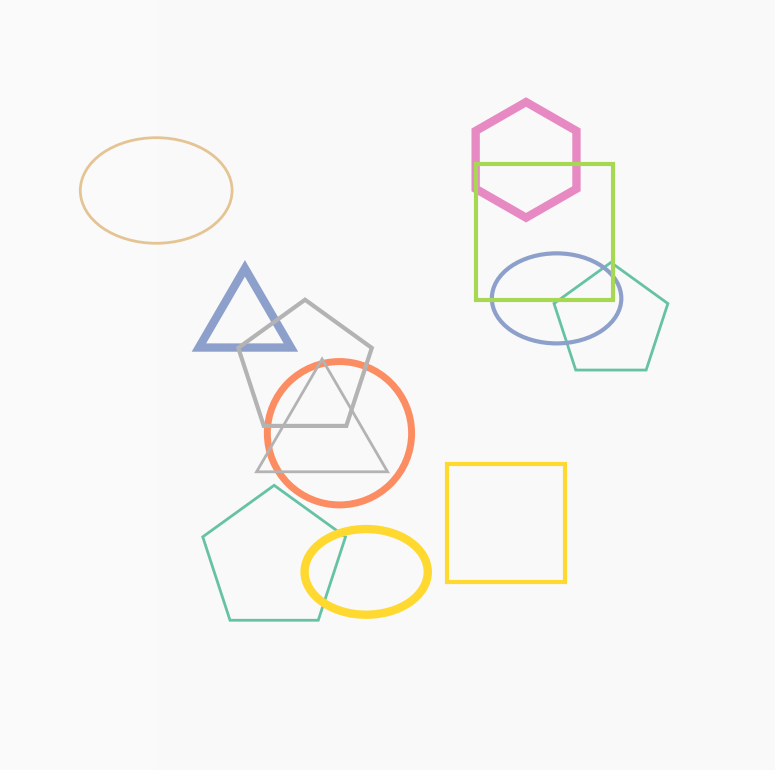[{"shape": "pentagon", "thickness": 1, "radius": 0.48, "center": [0.354, 0.273]}, {"shape": "pentagon", "thickness": 1, "radius": 0.39, "center": [0.788, 0.582]}, {"shape": "circle", "thickness": 2.5, "radius": 0.47, "center": [0.438, 0.437]}, {"shape": "oval", "thickness": 1.5, "radius": 0.42, "center": [0.718, 0.613]}, {"shape": "triangle", "thickness": 3, "radius": 0.34, "center": [0.316, 0.583]}, {"shape": "hexagon", "thickness": 3, "radius": 0.38, "center": [0.679, 0.792]}, {"shape": "square", "thickness": 1.5, "radius": 0.44, "center": [0.703, 0.698]}, {"shape": "oval", "thickness": 3, "radius": 0.4, "center": [0.472, 0.257]}, {"shape": "square", "thickness": 1.5, "radius": 0.38, "center": [0.653, 0.321]}, {"shape": "oval", "thickness": 1, "radius": 0.49, "center": [0.202, 0.753]}, {"shape": "triangle", "thickness": 1, "radius": 0.49, "center": [0.416, 0.436]}, {"shape": "pentagon", "thickness": 1.5, "radius": 0.45, "center": [0.394, 0.52]}]